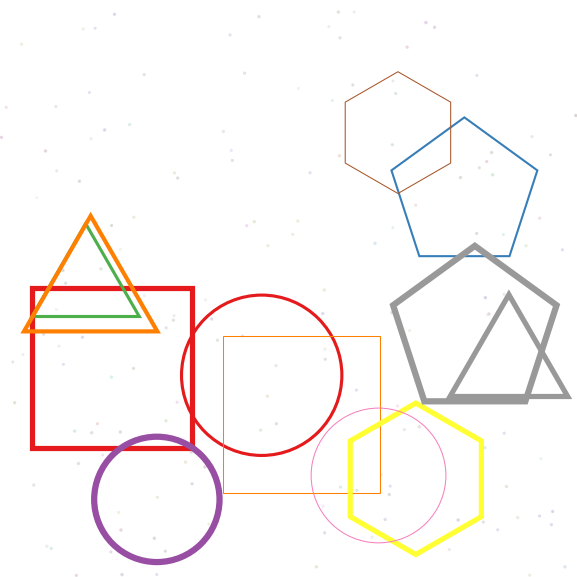[{"shape": "circle", "thickness": 1.5, "radius": 0.69, "center": [0.453, 0.349]}, {"shape": "square", "thickness": 2.5, "radius": 0.69, "center": [0.194, 0.362]}, {"shape": "pentagon", "thickness": 1, "radius": 0.66, "center": [0.804, 0.663]}, {"shape": "triangle", "thickness": 1.5, "radius": 0.54, "center": [0.148, 0.505]}, {"shape": "circle", "thickness": 3, "radius": 0.54, "center": [0.272, 0.134]}, {"shape": "triangle", "thickness": 2, "radius": 0.67, "center": [0.157, 0.492]}, {"shape": "square", "thickness": 0.5, "radius": 0.68, "center": [0.522, 0.281]}, {"shape": "hexagon", "thickness": 2.5, "radius": 0.66, "center": [0.72, 0.17]}, {"shape": "hexagon", "thickness": 0.5, "radius": 0.53, "center": [0.689, 0.769]}, {"shape": "circle", "thickness": 0.5, "radius": 0.58, "center": [0.655, 0.176]}, {"shape": "triangle", "thickness": 2.5, "radius": 0.59, "center": [0.881, 0.371]}, {"shape": "pentagon", "thickness": 3, "radius": 0.74, "center": [0.822, 0.425]}]